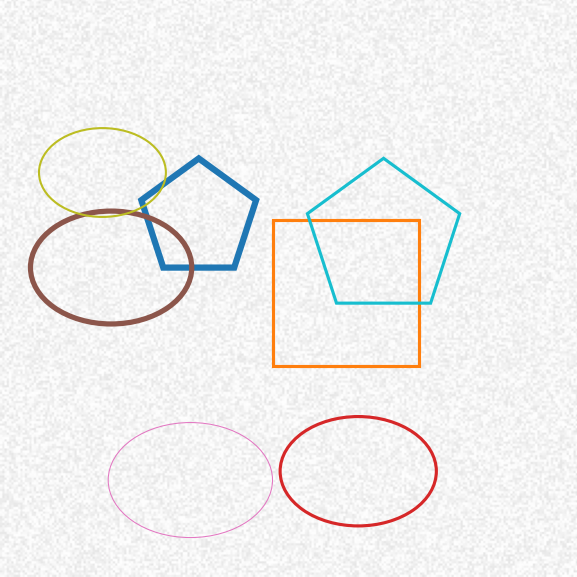[{"shape": "pentagon", "thickness": 3, "radius": 0.52, "center": [0.344, 0.62]}, {"shape": "square", "thickness": 1.5, "radius": 0.63, "center": [0.599, 0.492]}, {"shape": "oval", "thickness": 1.5, "radius": 0.68, "center": [0.62, 0.183]}, {"shape": "oval", "thickness": 2.5, "radius": 0.7, "center": [0.192, 0.536]}, {"shape": "oval", "thickness": 0.5, "radius": 0.71, "center": [0.33, 0.168]}, {"shape": "oval", "thickness": 1, "radius": 0.55, "center": [0.177, 0.7]}, {"shape": "pentagon", "thickness": 1.5, "radius": 0.69, "center": [0.664, 0.586]}]